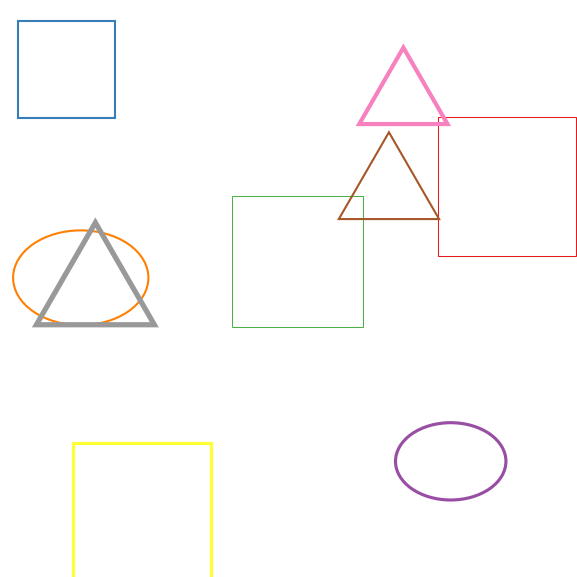[{"shape": "square", "thickness": 0.5, "radius": 0.6, "center": [0.878, 0.676]}, {"shape": "square", "thickness": 1, "radius": 0.42, "center": [0.115, 0.878]}, {"shape": "square", "thickness": 0.5, "radius": 0.57, "center": [0.514, 0.547]}, {"shape": "oval", "thickness": 1.5, "radius": 0.48, "center": [0.78, 0.2]}, {"shape": "oval", "thickness": 1, "radius": 0.59, "center": [0.14, 0.518]}, {"shape": "square", "thickness": 1.5, "radius": 0.6, "center": [0.245, 0.113]}, {"shape": "triangle", "thickness": 1, "radius": 0.5, "center": [0.673, 0.67]}, {"shape": "triangle", "thickness": 2, "radius": 0.44, "center": [0.698, 0.828]}, {"shape": "triangle", "thickness": 2.5, "radius": 0.59, "center": [0.165, 0.496]}]